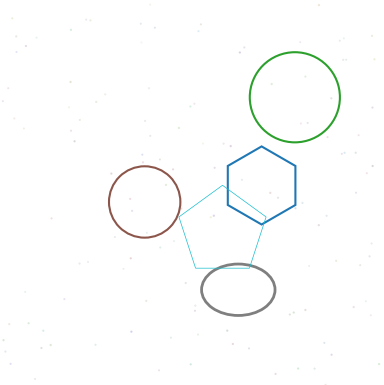[{"shape": "hexagon", "thickness": 1.5, "radius": 0.51, "center": [0.679, 0.518]}, {"shape": "circle", "thickness": 1.5, "radius": 0.59, "center": [0.766, 0.747]}, {"shape": "circle", "thickness": 1.5, "radius": 0.46, "center": [0.376, 0.475]}, {"shape": "oval", "thickness": 2, "radius": 0.48, "center": [0.619, 0.247]}, {"shape": "pentagon", "thickness": 0.5, "radius": 0.6, "center": [0.578, 0.4]}]